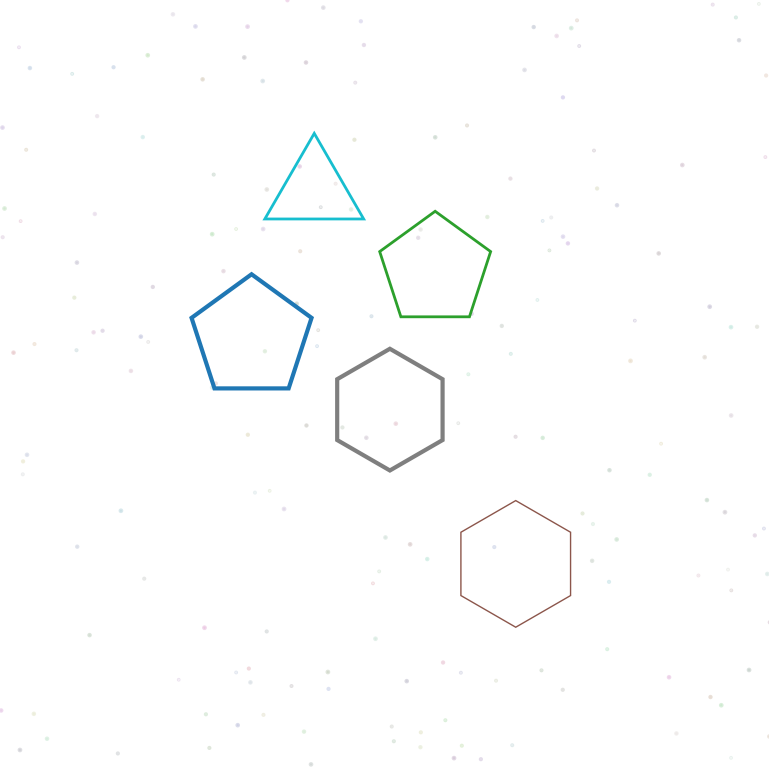[{"shape": "pentagon", "thickness": 1.5, "radius": 0.41, "center": [0.327, 0.562]}, {"shape": "pentagon", "thickness": 1, "radius": 0.38, "center": [0.565, 0.65]}, {"shape": "hexagon", "thickness": 0.5, "radius": 0.41, "center": [0.67, 0.268]}, {"shape": "hexagon", "thickness": 1.5, "radius": 0.4, "center": [0.506, 0.468]}, {"shape": "triangle", "thickness": 1, "radius": 0.37, "center": [0.408, 0.753]}]